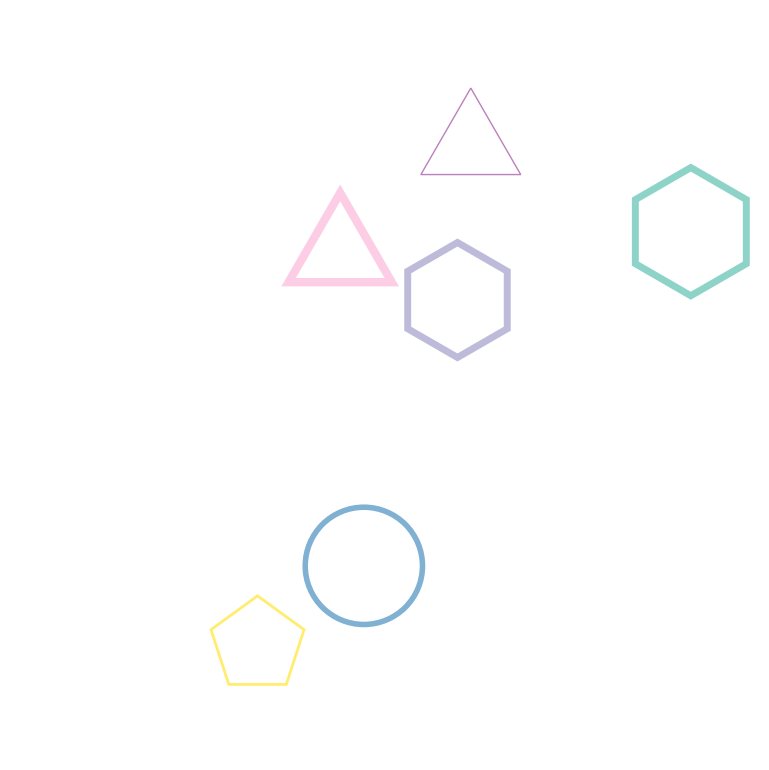[{"shape": "hexagon", "thickness": 2.5, "radius": 0.42, "center": [0.897, 0.699]}, {"shape": "hexagon", "thickness": 2.5, "radius": 0.37, "center": [0.594, 0.61]}, {"shape": "circle", "thickness": 2, "radius": 0.38, "center": [0.473, 0.265]}, {"shape": "triangle", "thickness": 3, "radius": 0.39, "center": [0.442, 0.672]}, {"shape": "triangle", "thickness": 0.5, "radius": 0.37, "center": [0.611, 0.811]}, {"shape": "pentagon", "thickness": 1, "radius": 0.32, "center": [0.334, 0.163]}]